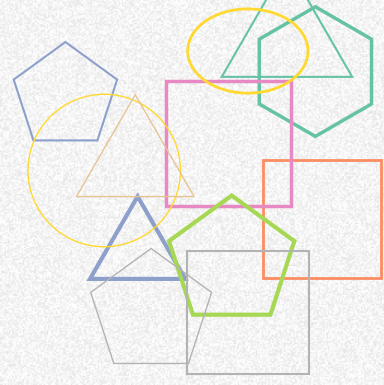[{"shape": "triangle", "thickness": 1.5, "radius": 0.98, "center": [0.745, 0.898]}, {"shape": "hexagon", "thickness": 2.5, "radius": 0.84, "center": [0.819, 0.814]}, {"shape": "square", "thickness": 2, "radius": 0.76, "center": [0.837, 0.431]}, {"shape": "triangle", "thickness": 3, "radius": 0.71, "center": [0.357, 0.347]}, {"shape": "pentagon", "thickness": 1.5, "radius": 0.71, "center": [0.17, 0.75]}, {"shape": "square", "thickness": 2.5, "radius": 0.81, "center": [0.594, 0.628]}, {"shape": "pentagon", "thickness": 3, "radius": 0.86, "center": [0.602, 0.321]}, {"shape": "circle", "thickness": 1, "radius": 0.99, "center": [0.271, 0.557]}, {"shape": "oval", "thickness": 2, "radius": 0.78, "center": [0.644, 0.867]}, {"shape": "triangle", "thickness": 1, "radius": 0.88, "center": [0.351, 0.578]}, {"shape": "pentagon", "thickness": 1, "radius": 0.83, "center": [0.393, 0.19]}, {"shape": "square", "thickness": 1.5, "radius": 0.8, "center": [0.644, 0.188]}]